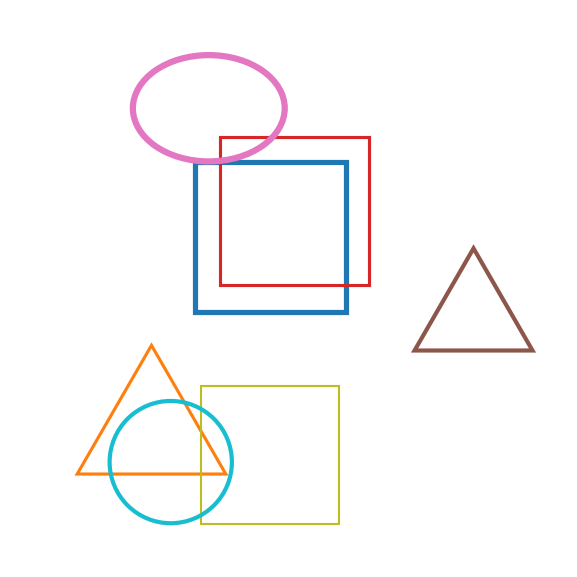[{"shape": "square", "thickness": 2.5, "radius": 0.65, "center": [0.469, 0.589]}, {"shape": "triangle", "thickness": 1.5, "radius": 0.74, "center": [0.262, 0.253]}, {"shape": "square", "thickness": 1.5, "radius": 0.64, "center": [0.511, 0.634]}, {"shape": "triangle", "thickness": 2, "radius": 0.59, "center": [0.82, 0.451]}, {"shape": "oval", "thickness": 3, "radius": 0.66, "center": [0.362, 0.812]}, {"shape": "square", "thickness": 1, "radius": 0.6, "center": [0.467, 0.211]}, {"shape": "circle", "thickness": 2, "radius": 0.53, "center": [0.296, 0.199]}]